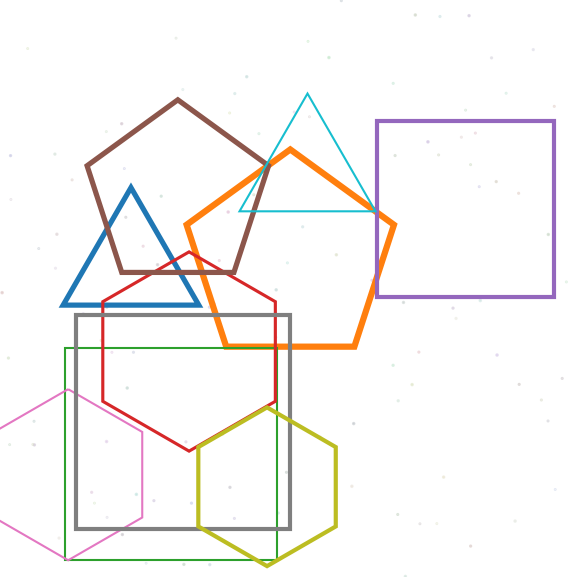[{"shape": "triangle", "thickness": 2.5, "radius": 0.68, "center": [0.227, 0.539]}, {"shape": "pentagon", "thickness": 3, "radius": 0.94, "center": [0.503, 0.552]}, {"shape": "square", "thickness": 1, "radius": 0.92, "center": [0.296, 0.213]}, {"shape": "hexagon", "thickness": 1.5, "radius": 0.86, "center": [0.327, 0.39]}, {"shape": "square", "thickness": 2, "radius": 0.77, "center": [0.806, 0.637]}, {"shape": "pentagon", "thickness": 2.5, "radius": 0.83, "center": [0.308, 0.661]}, {"shape": "hexagon", "thickness": 1, "radius": 0.74, "center": [0.118, 0.177]}, {"shape": "square", "thickness": 2, "radius": 0.92, "center": [0.317, 0.269]}, {"shape": "hexagon", "thickness": 2, "radius": 0.69, "center": [0.462, 0.156]}, {"shape": "triangle", "thickness": 1, "radius": 0.68, "center": [0.532, 0.701]}]